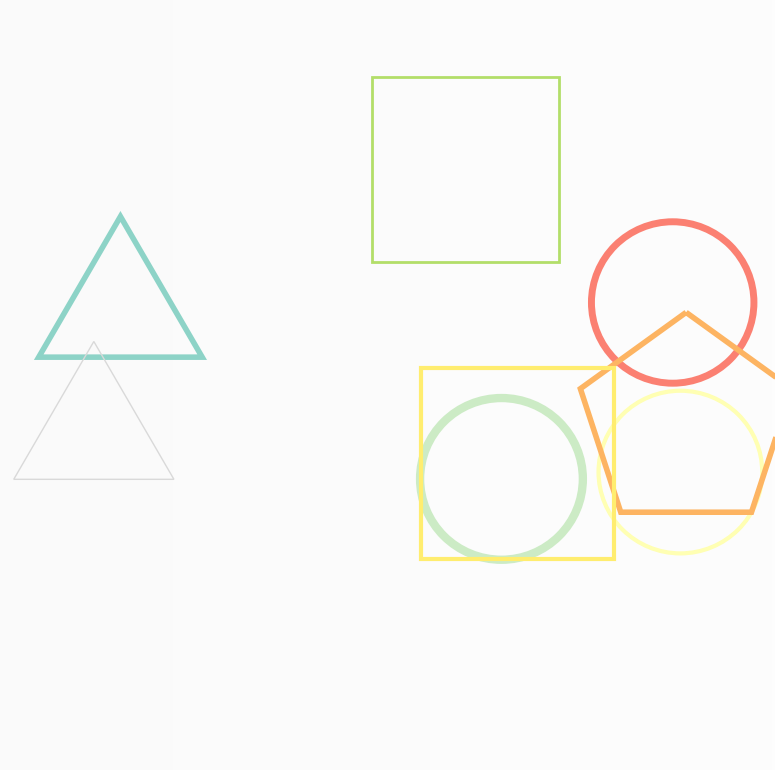[{"shape": "triangle", "thickness": 2, "radius": 0.61, "center": [0.155, 0.597]}, {"shape": "circle", "thickness": 1.5, "radius": 0.53, "center": [0.878, 0.387]}, {"shape": "circle", "thickness": 2.5, "radius": 0.52, "center": [0.868, 0.607]}, {"shape": "pentagon", "thickness": 2, "radius": 0.72, "center": [0.885, 0.451]}, {"shape": "square", "thickness": 1, "radius": 0.6, "center": [0.601, 0.78]}, {"shape": "triangle", "thickness": 0.5, "radius": 0.6, "center": [0.121, 0.437]}, {"shape": "circle", "thickness": 3, "radius": 0.53, "center": [0.647, 0.378]}, {"shape": "square", "thickness": 1.5, "radius": 0.62, "center": [0.667, 0.398]}]